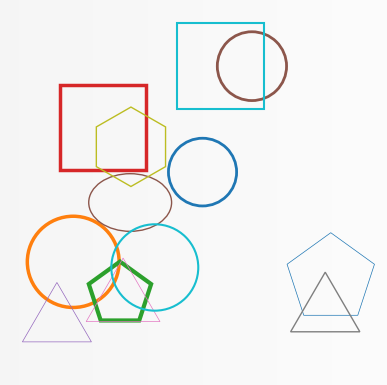[{"shape": "circle", "thickness": 2, "radius": 0.44, "center": [0.523, 0.553]}, {"shape": "pentagon", "thickness": 0.5, "radius": 0.59, "center": [0.854, 0.277]}, {"shape": "circle", "thickness": 2.5, "radius": 0.59, "center": [0.189, 0.32]}, {"shape": "pentagon", "thickness": 3, "radius": 0.42, "center": [0.31, 0.236]}, {"shape": "square", "thickness": 2.5, "radius": 0.55, "center": [0.266, 0.668]}, {"shape": "triangle", "thickness": 0.5, "radius": 0.51, "center": [0.147, 0.163]}, {"shape": "oval", "thickness": 1, "radius": 0.53, "center": [0.336, 0.474]}, {"shape": "circle", "thickness": 2, "radius": 0.45, "center": [0.65, 0.828]}, {"shape": "triangle", "thickness": 0.5, "radius": 0.55, "center": [0.318, 0.22]}, {"shape": "triangle", "thickness": 1, "radius": 0.52, "center": [0.839, 0.19]}, {"shape": "hexagon", "thickness": 1, "radius": 0.52, "center": [0.338, 0.619]}, {"shape": "square", "thickness": 1.5, "radius": 0.56, "center": [0.569, 0.829]}, {"shape": "circle", "thickness": 1.5, "radius": 0.56, "center": [0.399, 0.305]}]